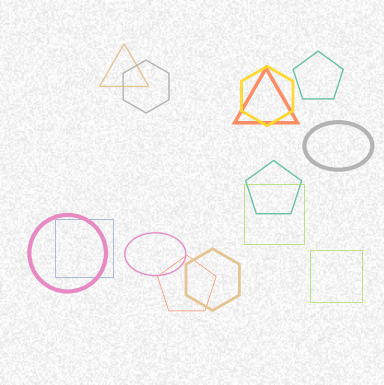[{"shape": "pentagon", "thickness": 1, "radius": 0.38, "center": [0.711, 0.507]}, {"shape": "pentagon", "thickness": 1, "radius": 0.34, "center": [0.826, 0.799]}, {"shape": "triangle", "thickness": 2.5, "radius": 0.47, "center": [0.691, 0.728]}, {"shape": "pentagon", "thickness": 0.5, "radius": 0.4, "center": [0.485, 0.257]}, {"shape": "square", "thickness": 0.5, "radius": 0.38, "center": [0.219, 0.356]}, {"shape": "oval", "thickness": 1, "radius": 0.4, "center": [0.403, 0.34]}, {"shape": "circle", "thickness": 3, "radius": 0.5, "center": [0.176, 0.342]}, {"shape": "square", "thickness": 0.5, "radius": 0.39, "center": [0.712, 0.444]}, {"shape": "square", "thickness": 0.5, "radius": 0.33, "center": [0.873, 0.283]}, {"shape": "hexagon", "thickness": 2, "radius": 0.39, "center": [0.694, 0.751]}, {"shape": "triangle", "thickness": 1, "radius": 0.37, "center": [0.323, 0.813]}, {"shape": "hexagon", "thickness": 2, "radius": 0.4, "center": [0.552, 0.274]}, {"shape": "oval", "thickness": 3, "radius": 0.44, "center": [0.879, 0.621]}, {"shape": "hexagon", "thickness": 1, "radius": 0.34, "center": [0.379, 0.775]}]